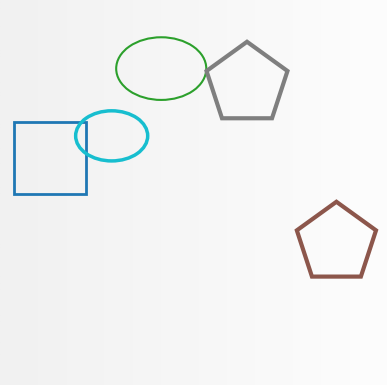[{"shape": "square", "thickness": 2, "radius": 0.47, "center": [0.129, 0.589]}, {"shape": "oval", "thickness": 1.5, "radius": 0.58, "center": [0.416, 0.822]}, {"shape": "pentagon", "thickness": 3, "radius": 0.54, "center": [0.868, 0.368]}, {"shape": "pentagon", "thickness": 3, "radius": 0.55, "center": [0.637, 0.782]}, {"shape": "oval", "thickness": 2.5, "radius": 0.46, "center": [0.288, 0.647]}]